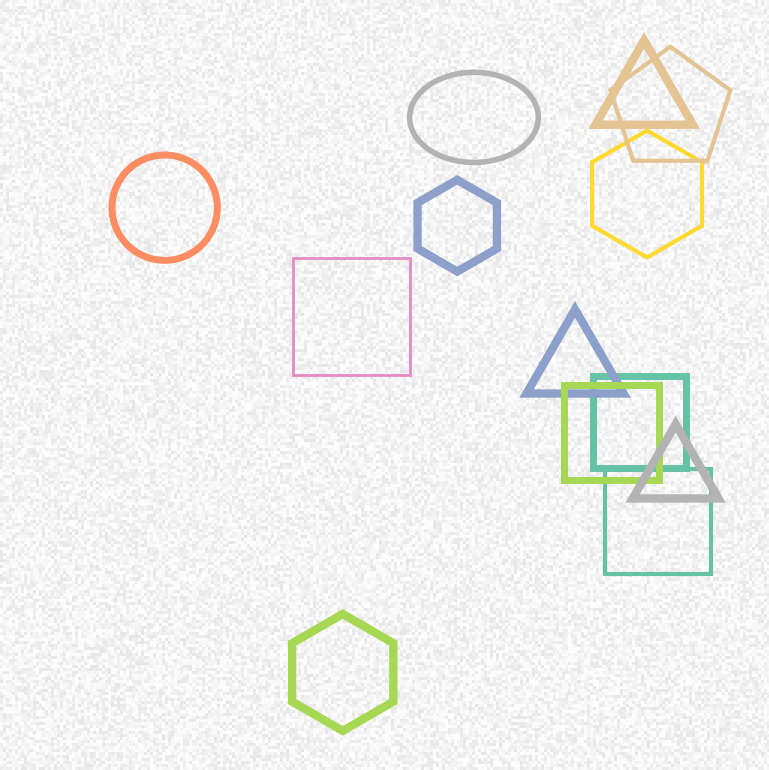[{"shape": "square", "thickness": 2.5, "radius": 0.3, "center": [0.83, 0.452]}, {"shape": "square", "thickness": 1.5, "radius": 0.34, "center": [0.854, 0.323]}, {"shape": "circle", "thickness": 2.5, "radius": 0.34, "center": [0.214, 0.73]}, {"shape": "hexagon", "thickness": 3, "radius": 0.3, "center": [0.594, 0.707]}, {"shape": "triangle", "thickness": 3, "radius": 0.36, "center": [0.747, 0.525]}, {"shape": "square", "thickness": 1, "radius": 0.38, "center": [0.456, 0.589]}, {"shape": "square", "thickness": 2.5, "radius": 0.31, "center": [0.794, 0.438]}, {"shape": "hexagon", "thickness": 3, "radius": 0.38, "center": [0.445, 0.127]}, {"shape": "hexagon", "thickness": 1.5, "radius": 0.41, "center": [0.84, 0.748]}, {"shape": "pentagon", "thickness": 1.5, "radius": 0.41, "center": [0.871, 0.857]}, {"shape": "triangle", "thickness": 3, "radius": 0.37, "center": [0.837, 0.875]}, {"shape": "triangle", "thickness": 3, "radius": 0.32, "center": [0.877, 0.385]}, {"shape": "oval", "thickness": 2, "radius": 0.42, "center": [0.616, 0.848]}]